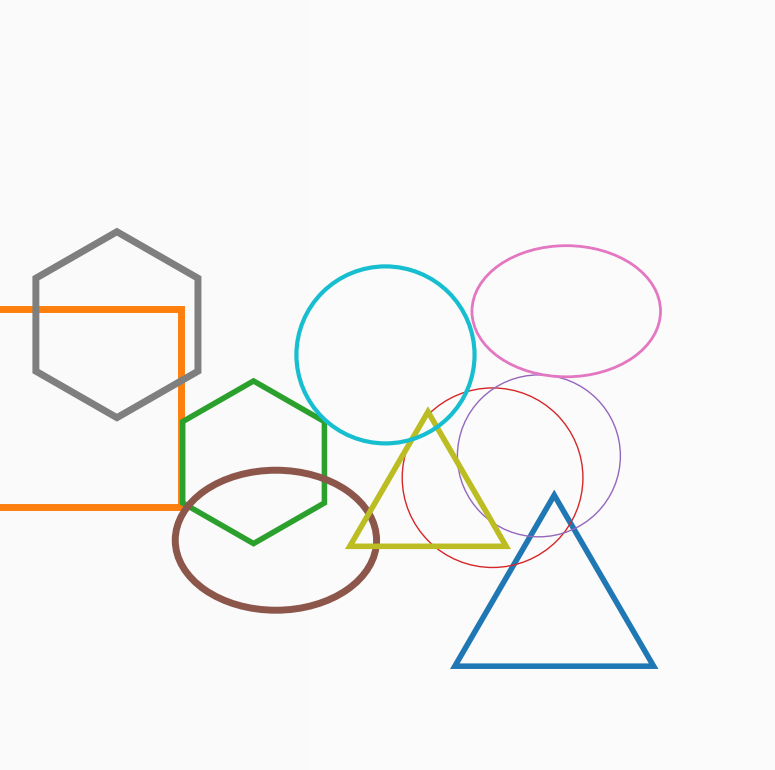[{"shape": "triangle", "thickness": 2, "radius": 0.74, "center": [0.715, 0.209]}, {"shape": "square", "thickness": 2.5, "radius": 0.64, "center": [0.104, 0.47]}, {"shape": "hexagon", "thickness": 2, "radius": 0.53, "center": [0.327, 0.4]}, {"shape": "circle", "thickness": 0.5, "radius": 0.58, "center": [0.636, 0.38]}, {"shape": "circle", "thickness": 0.5, "radius": 0.53, "center": [0.695, 0.408]}, {"shape": "oval", "thickness": 2.5, "radius": 0.65, "center": [0.356, 0.298]}, {"shape": "oval", "thickness": 1, "radius": 0.61, "center": [0.731, 0.596]}, {"shape": "hexagon", "thickness": 2.5, "radius": 0.6, "center": [0.151, 0.578]}, {"shape": "triangle", "thickness": 2, "radius": 0.58, "center": [0.552, 0.349]}, {"shape": "circle", "thickness": 1.5, "radius": 0.57, "center": [0.497, 0.539]}]